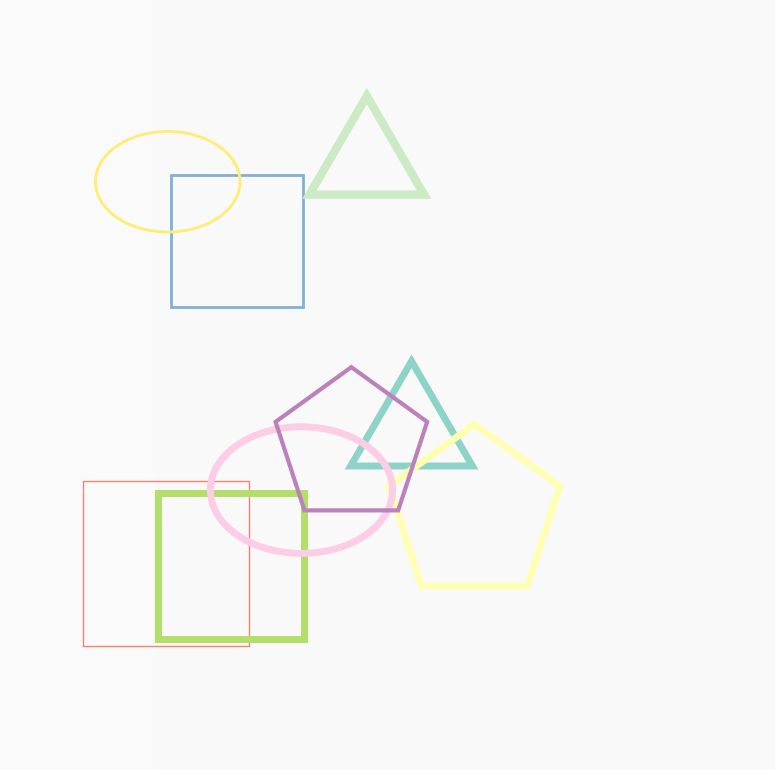[{"shape": "triangle", "thickness": 2.5, "radius": 0.45, "center": [0.531, 0.44]}, {"shape": "pentagon", "thickness": 2.5, "radius": 0.58, "center": [0.612, 0.333]}, {"shape": "square", "thickness": 0.5, "radius": 0.54, "center": [0.214, 0.268]}, {"shape": "square", "thickness": 1, "radius": 0.43, "center": [0.306, 0.687]}, {"shape": "square", "thickness": 2.5, "radius": 0.47, "center": [0.298, 0.265]}, {"shape": "oval", "thickness": 2.5, "radius": 0.59, "center": [0.389, 0.364]}, {"shape": "pentagon", "thickness": 1.5, "radius": 0.51, "center": [0.453, 0.42]}, {"shape": "triangle", "thickness": 3, "radius": 0.43, "center": [0.473, 0.79]}, {"shape": "oval", "thickness": 1, "radius": 0.47, "center": [0.216, 0.764]}]